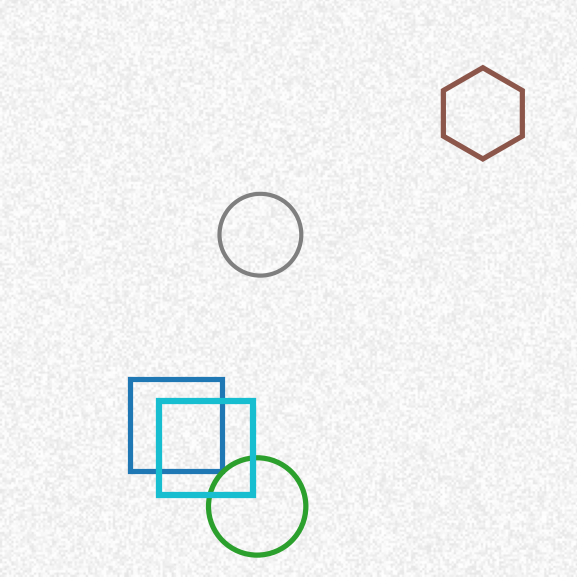[{"shape": "square", "thickness": 2.5, "radius": 0.4, "center": [0.305, 0.264]}, {"shape": "circle", "thickness": 2.5, "radius": 0.42, "center": [0.445, 0.122]}, {"shape": "hexagon", "thickness": 2.5, "radius": 0.39, "center": [0.836, 0.803]}, {"shape": "circle", "thickness": 2, "radius": 0.35, "center": [0.451, 0.593]}, {"shape": "square", "thickness": 3, "radius": 0.41, "center": [0.356, 0.223]}]